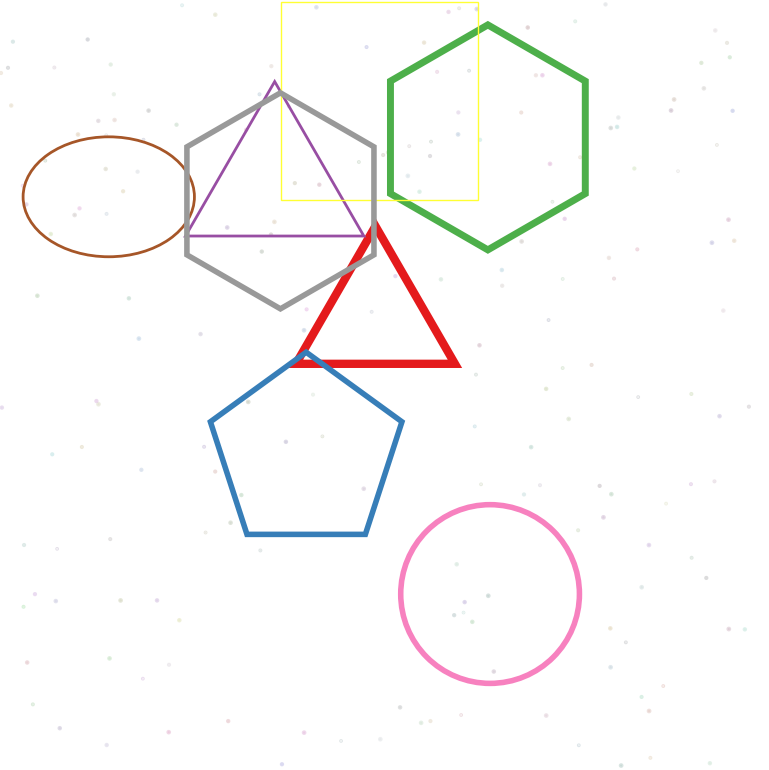[{"shape": "triangle", "thickness": 3, "radius": 0.6, "center": [0.488, 0.587]}, {"shape": "pentagon", "thickness": 2, "radius": 0.65, "center": [0.398, 0.412]}, {"shape": "hexagon", "thickness": 2.5, "radius": 0.73, "center": [0.634, 0.822]}, {"shape": "triangle", "thickness": 1, "radius": 0.67, "center": [0.357, 0.76]}, {"shape": "square", "thickness": 0.5, "radius": 0.64, "center": [0.493, 0.869]}, {"shape": "oval", "thickness": 1, "radius": 0.56, "center": [0.141, 0.744]}, {"shape": "circle", "thickness": 2, "radius": 0.58, "center": [0.636, 0.229]}, {"shape": "hexagon", "thickness": 2, "radius": 0.7, "center": [0.364, 0.739]}]